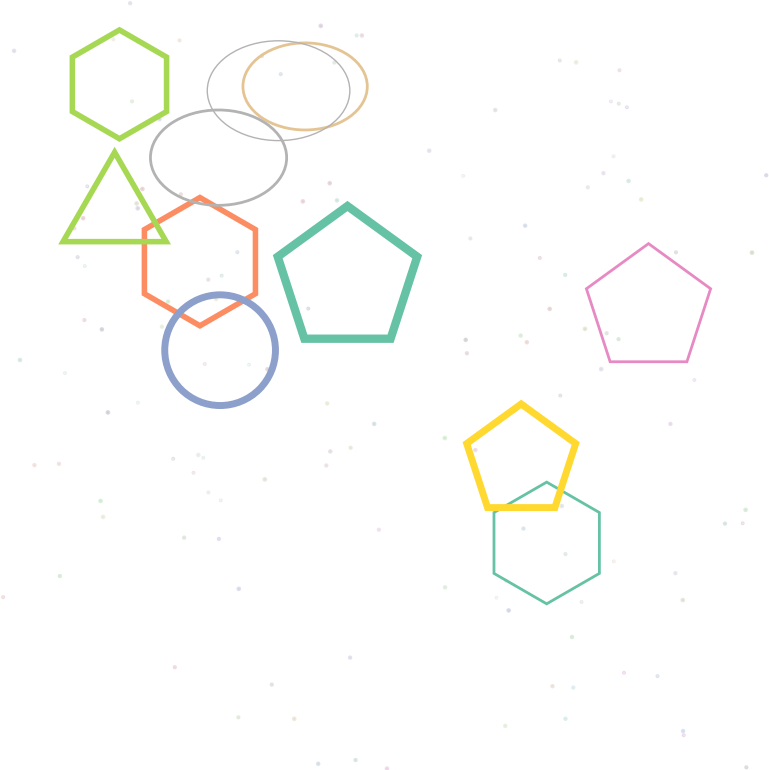[{"shape": "pentagon", "thickness": 3, "radius": 0.48, "center": [0.451, 0.637]}, {"shape": "hexagon", "thickness": 1, "radius": 0.4, "center": [0.71, 0.295]}, {"shape": "hexagon", "thickness": 2, "radius": 0.42, "center": [0.26, 0.66]}, {"shape": "circle", "thickness": 2.5, "radius": 0.36, "center": [0.286, 0.545]}, {"shape": "pentagon", "thickness": 1, "radius": 0.42, "center": [0.842, 0.599]}, {"shape": "hexagon", "thickness": 2, "radius": 0.35, "center": [0.155, 0.89]}, {"shape": "triangle", "thickness": 2, "radius": 0.39, "center": [0.149, 0.725]}, {"shape": "pentagon", "thickness": 2.5, "radius": 0.37, "center": [0.677, 0.401]}, {"shape": "oval", "thickness": 1, "radius": 0.4, "center": [0.396, 0.888]}, {"shape": "oval", "thickness": 0.5, "radius": 0.46, "center": [0.362, 0.882]}, {"shape": "oval", "thickness": 1, "radius": 0.44, "center": [0.284, 0.795]}]